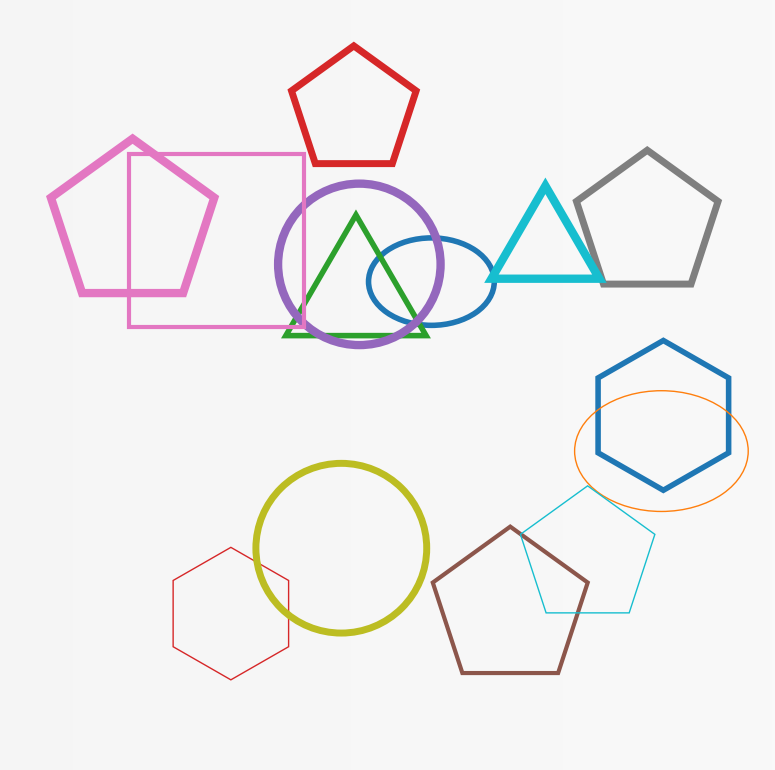[{"shape": "oval", "thickness": 2, "radius": 0.41, "center": [0.557, 0.634]}, {"shape": "hexagon", "thickness": 2, "radius": 0.49, "center": [0.856, 0.461]}, {"shape": "oval", "thickness": 0.5, "radius": 0.56, "center": [0.853, 0.414]}, {"shape": "triangle", "thickness": 2, "radius": 0.52, "center": [0.459, 0.616]}, {"shape": "hexagon", "thickness": 0.5, "radius": 0.43, "center": [0.298, 0.203]}, {"shape": "pentagon", "thickness": 2.5, "radius": 0.42, "center": [0.457, 0.856]}, {"shape": "circle", "thickness": 3, "radius": 0.52, "center": [0.464, 0.657]}, {"shape": "pentagon", "thickness": 1.5, "radius": 0.53, "center": [0.658, 0.211]}, {"shape": "square", "thickness": 1.5, "radius": 0.56, "center": [0.279, 0.687]}, {"shape": "pentagon", "thickness": 3, "radius": 0.55, "center": [0.171, 0.709]}, {"shape": "pentagon", "thickness": 2.5, "radius": 0.48, "center": [0.835, 0.709]}, {"shape": "circle", "thickness": 2.5, "radius": 0.55, "center": [0.44, 0.288]}, {"shape": "pentagon", "thickness": 0.5, "radius": 0.46, "center": [0.758, 0.278]}, {"shape": "triangle", "thickness": 3, "radius": 0.4, "center": [0.704, 0.678]}]